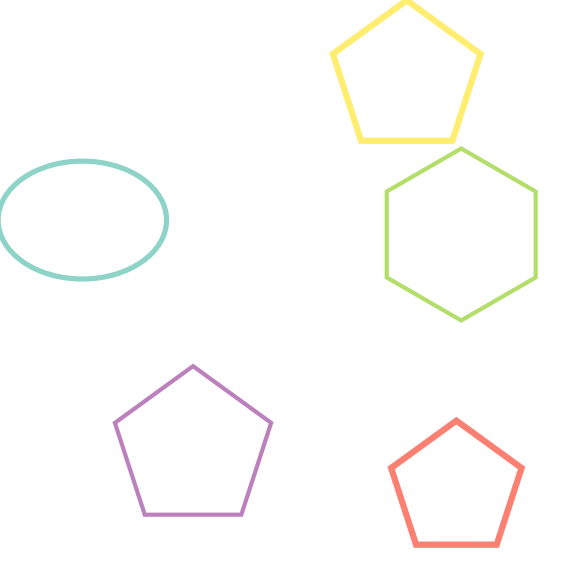[{"shape": "oval", "thickness": 2.5, "radius": 0.73, "center": [0.143, 0.618]}, {"shape": "pentagon", "thickness": 3, "radius": 0.59, "center": [0.79, 0.152]}, {"shape": "hexagon", "thickness": 2, "radius": 0.74, "center": [0.799, 0.593]}, {"shape": "pentagon", "thickness": 2, "radius": 0.71, "center": [0.334, 0.223]}, {"shape": "pentagon", "thickness": 3, "radius": 0.67, "center": [0.704, 0.864]}]